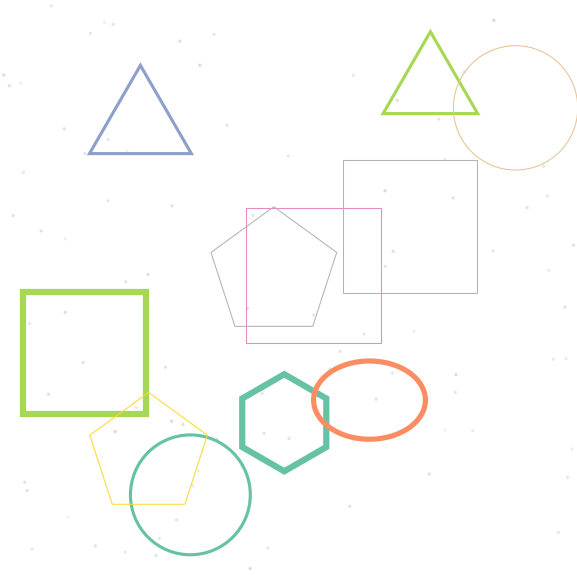[{"shape": "hexagon", "thickness": 3, "radius": 0.42, "center": [0.492, 0.267]}, {"shape": "circle", "thickness": 1.5, "radius": 0.52, "center": [0.33, 0.142]}, {"shape": "oval", "thickness": 2.5, "radius": 0.48, "center": [0.64, 0.306]}, {"shape": "triangle", "thickness": 1.5, "radius": 0.51, "center": [0.243, 0.784]}, {"shape": "square", "thickness": 0.5, "radius": 0.58, "center": [0.543, 0.523]}, {"shape": "triangle", "thickness": 1.5, "radius": 0.47, "center": [0.745, 0.85]}, {"shape": "square", "thickness": 3, "radius": 0.53, "center": [0.146, 0.388]}, {"shape": "pentagon", "thickness": 0.5, "radius": 0.53, "center": [0.257, 0.213]}, {"shape": "circle", "thickness": 0.5, "radius": 0.54, "center": [0.893, 0.812]}, {"shape": "pentagon", "thickness": 0.5, "radius": 0.57, "center": [0.474, 0.527]}, {"shape": "square", "thickness": 0.5, "radius": 0.58, "center": [0.71, 0.607]}]